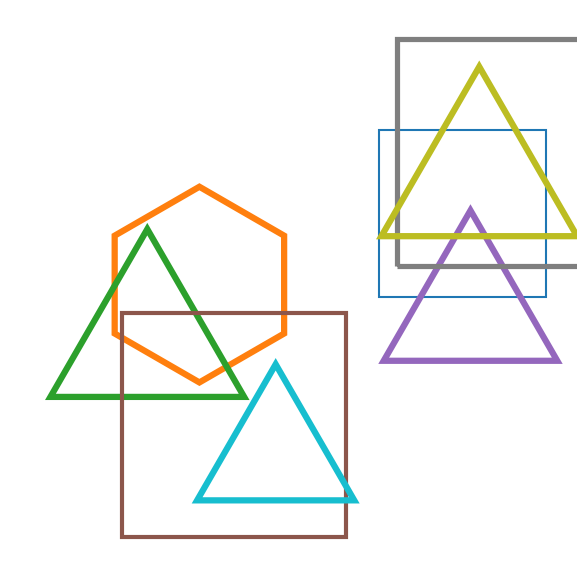[{"shape": "square", "thickness": 1, "radius": 0.72, "center": [0.801, 0.629]}, {"shape": "hexagon", "thickness": 3, "radius": 0.85, "center": [0.345, 0.506]}, {"shape": "triangle", "thickness": 3, "radius": 0.97, "center": [0.255, 0.409]}, {"shape": "triangle", "thickness": 3, "radius": 0.87, "center": [0.815, 0.461]}, {"shape": "square", "thickness": 2, "radius": 0.97, "center": [0.405, 0.263]}, {"shape": "square", "thickness": 2.5, "radius": 0.98, "center": [0.884, 0.735]}, {"shape": "triangle", "thickness": 3, "radius": 0.98, "center": [0.83, 0.688]}, {"shape": "triangle", "thickness": 3, "radius": 0.79, "center": [0.477, 0.211]}]